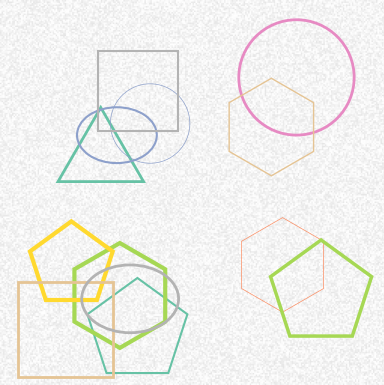[{"shape": "triangle", "thickness": 2, "radius": 0.64, "center": [0.262, 0.592]}, {"shape": "pentagon", "thickness": 1.5, "radius": 0.68, "center": [0.357, 0.142]}, {"shape": "hexagon", "thickness": 0.5, "radius": 0.61, "center": [0.734, 0.312]}, {"shape": "oval", "thickness": 1.5, "radius": 0.52, "center": [0.304, 0.649]}, {"shape": "circle", "thickness": 0.5, "radius": 0.52, "center": [0.39, 0.679]}, {"shape": "circle", "thickness": 2, "radius": 0.75, "center": [0.77, 0.799]}, {"shape": "pentagon", "thickness": 2.5, "radius": 0.69, "center": [0.834, 0.239]}, {"shape": "hexagon", "thickness": 3, "radius": 0.68, "center": [0.311, 0.233]}, {"shape": "pentagon", "thickness": 3, "radius": 0.56, "center": [0.185, 0.312]}, {"shape": "square", "thickness": 2, "radius": 0.62, "center": [0.171, 0.144]}, {"shape": "hexagon", "thickness": 1, "radius": 0.63, "center": [0.705, 0.67]}, {"shape": "square", "thickness": 1.5, "radius": 0.52, "center": [0.359, 0.764]}, {"shape": "oval", "thickness": 2, "radius": 0.63, "center": [0.338, 0.224]}]